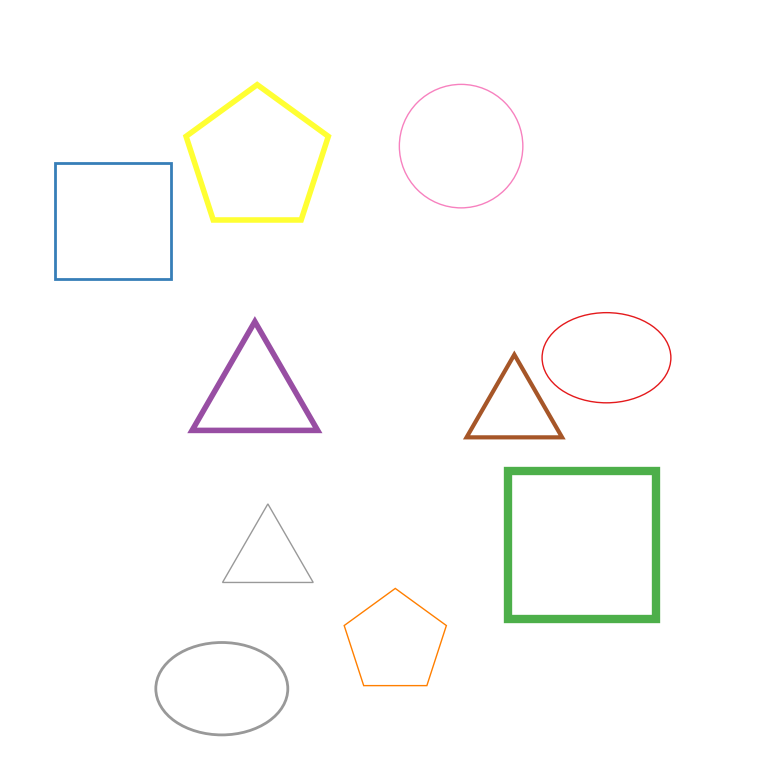[{"shape": "oval", "thickness": 0.5, "radius": 0.42, "center": [0.788, 0.535]}, {"shape": "square", "thickness": 1, "radius": 0.38, "center": [0.147, 0.713]}, {"shape": "square", "thickness": 3, "radius": 0.48, "center": [0.756, 0.292]}, {"shape": "triangle", "thickness": 2, "radius": 0.47, "center": [0.331, 0.488]}, {"shape": "pentagon", "thickness": 0.5, "radius": 0.35, "center": [0.513, 0.166]}, {"shape": "pentagon", "thickness": 2, "radius": 0.49, "center": [0.334, 0.793]}, {"shape": "triangle", "thickness": 1.5, "radius": 0.36, "center": [0.668, 0.468]}, {"shape": "circle", "thickness": 0.5, "radius": 0.4, "center": [0.599, 0.81]}, {"shape": "triangle", "thickness": 0.5, "radius": 0.34, "center": [0.348, 0.278]}, {"shape": "oval", "thickness": 1, "radius": 0.43, "center": [0.288, 0.106]}]